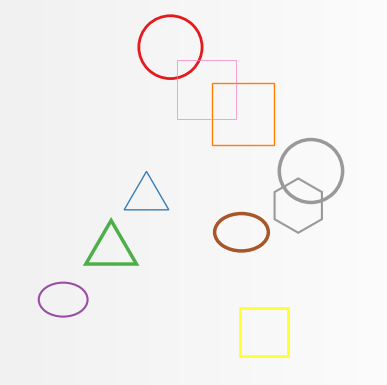[{"shape": "circle", "thickness": 2, "radius": 0.41, "center": [0.44, 0.877]}, {"shape": "triangle", "thickness": 1, "radius": 0.33, "center": [0.378, 0.488]}, {"shape": "triangle", "thickness": 2.5, "radius": 0.38, "center": [0.287, 0.352]}, {"shape": "oval", "thickness": 1.5, "radius": 0.32, "center": [0.163, 0.222]}, {"shape": "square", "thickness": 1, "radius": 0.4, "center": [0.627, 0.703]}, {"shape": "square", "thickness": 2, "radius": 0.31, "center": [0.682, 0.137]}, {"shape": "oval", "thickness": 2.5, "radius": 0.35, "center": [0.623, 0.397]}, {"shape": "square", "thickness": 0.5, "radius": 0.38, "center": [0.533, 0.767]}, {"shape": "hexagon", "thickness": 1.5, "radius": 0.35, "center": [0.77, 0.466]}, {"shape": "circle", "thickness": 2.5, "radius": 0.41, "center": [0.802, 0.556]}]